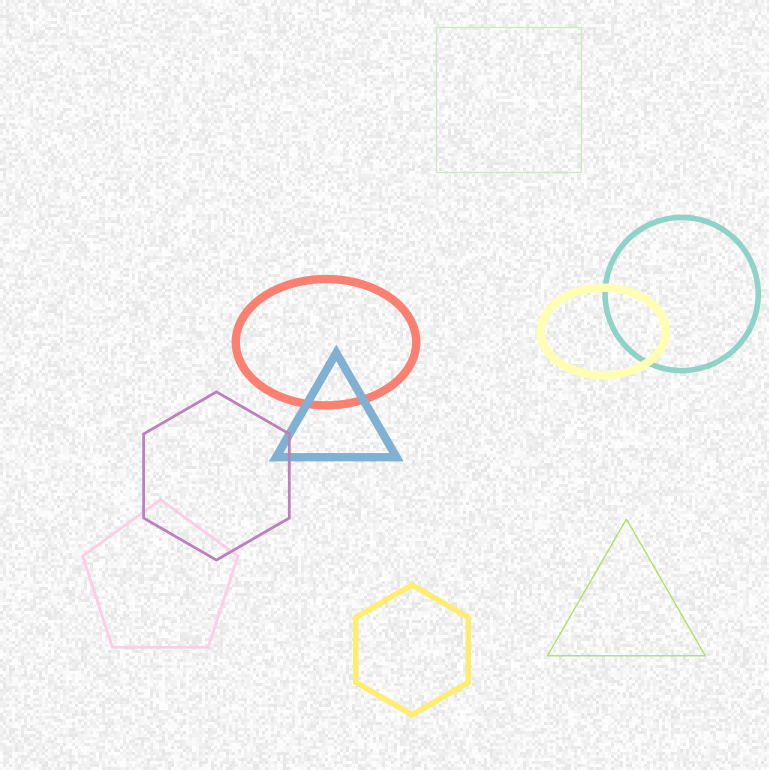[{"shape": "circle", "thickness": 2, "radius": 0.5, "center": [0.885, 0.618]}, {"shape": "oval", "thickness": 3, "radius": 0.41, "center": [0.783, 0.569]}, {"shape": "oval", "thickness": 3, "radius": 0.59, "center": [0.423, 0.556]}, {"shape": "triangle", "thickness": 3, "radius": 0.45, "center": [0.437, 0.451]}, {"shape": "triangle", "thickness": 0.5, "radius": 0.59, "center": [0.814, 0.208]}, {"shape": "pentagon", "thickness": 1, "radius": 0.53, "center": [0.208, 0.245]}, {"shape": "hexagon", "thickness": 1, "radius": 0.55, "center": [0.281, 0.382]}, {"shape": "square", "thickness": 0.5, "radius": 0.47, "center": [0.66, 0.871]}, {"shape": "hexagon", "thickness": 2, "radius": 0.42, "center": [0.535, 0.156]}]